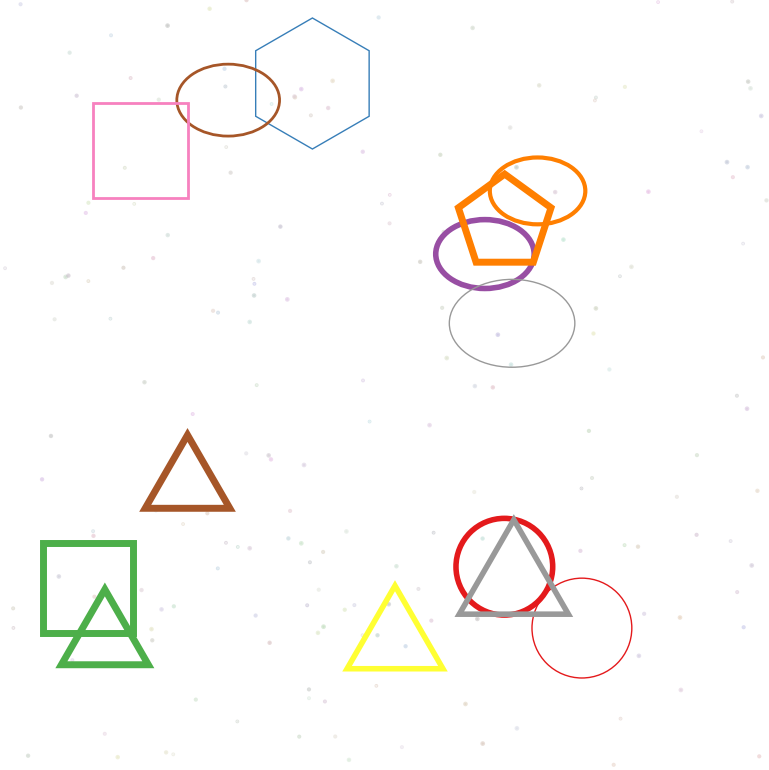[{"shape": "circle", "thickness": 0.5, "radius": 0.32, "center": [0.756, 0.184]}, {"shape": "circle", "thickness": 2, "radius": 0.31, "center": [0.655, 0.264]}, {"shape": "hexagon", "thickness": 0.5, "radius": 0.43, "center": [0.406, 0.892]}, {"shape": "square", "thickness": 2.5, "radius": 0.29, "center": [0.115, 0.236]}, {"shape": "triangle", "thickness": 2.5, "radius": 0.33, "center": [0.136, 0.169]}, {"shape": "oval", "thickness": 2, "radius": 0.32, "center": [0.63, 0.67]}, {"shape": "pentagon", "thickness": 2.5, "radius": 0.32, "center": [0.655, 0.711]}, {"shape": "oval", "thickness": 1.5, "radius": 0.31, "center": [0.698, 0.752]}, {"shape": "triangle", "thickness": 2, "radius": 0.36, "center": [0.513, 0.167]}, {"shape": "oval", "thickness": 1, "radius": 0.33, "center": [0.296, 0.87]}, {"shape": "triangle", "thickness": 2.5, "radius": 0.32, "center": [0.244, 0.372]}, {"shape": "square", "thickness": 1, "radius": 0.31, "center": [0.183, 0.804]}, {"shape": "triangle", "thickness": 2, "radius": 0.41, "center": [0.667, 0.243]}, {"shape": "oval", "thickness": 0.5, "radius": 0.41, "center": [0.665, 0.58]}]